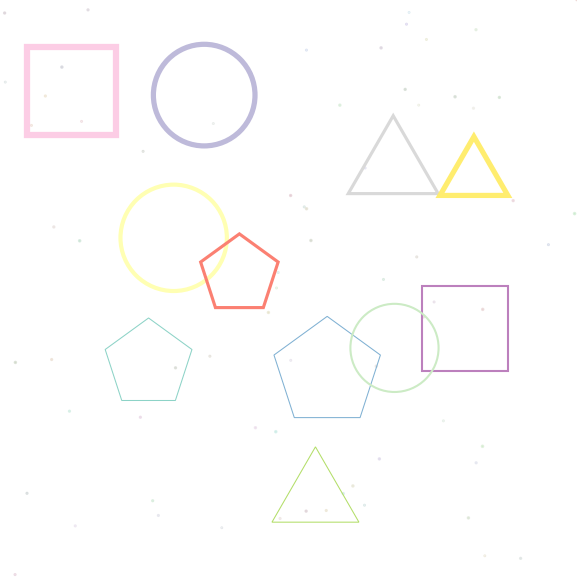[{"shape": "pentagon", "thickness": 0.5, "radius": 0.39, "center": [0.257, 0.37]}, {"shape": "circle", "thickness": 2, "radius": 0.46, "center": [0.301, 0.587]}, {"shape": "circle", "thickness": 2.5, "radius": 0.44, "center": [0.354, 0.834]}, {"shape": "pentagon", "thickness": 1.5, "radius": 0.35, "center": [0.415, 0.524]}, {"shape": "pentagon", "thickness": 0.5, "radius": 0.48, "center": [0.567, 0.354]}, {"shape": "triangle", "thickness": 0.5, "radius": 0.43, "center": [0.546, 0.138]}, {"shape": "square", "thickness": 3, "radius": 0.38, "center": [0.124, 0.841]}, {"shape": "triangle", "thickness": 1.5, "radius": 0.45, "center": [0.681, 0.709]}, {"shape": "square", "thickness": 1, "radius": 0.37, "center": [0.805, 0.43]}, {"shape": "circle", "thickness": 1, "radius": 0.38, "center": [0.683, 0.397]}, {"shape": "triangle", "thickness": 2.5, "radius": 0.34, "center": [0.821, 0.695]}]